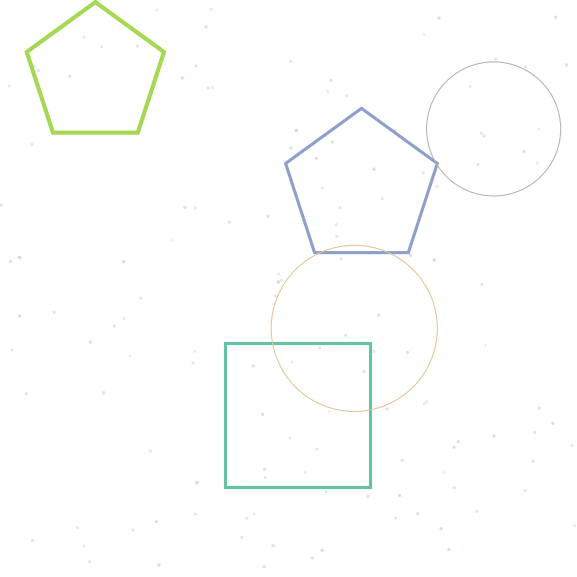[{"shape": "square", "thickness": 1.5, "radius": 0.63, "center": [0.515, 0.28]}, {"shape": "pentagon", "thickness": 1.5, "radius": 0.69, "center": [0.626, 0.673]}, {"shape": "pentagon", "thickness": 2, "radius": 0.62, "center": [0.165, 0.87]}, {"shape": "circle", "thickness": 0.5, "radius": 0.72, "center": [0.613, 0.431]}, {"shape": "circle", "thickness": 0.5, "radius": 0.58, "center": [0.855, 0.776]}]